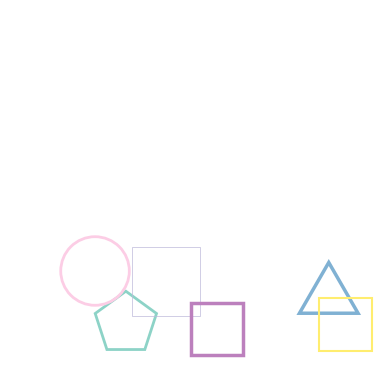[{"shape": "pentagon", "thickness": 2, "radius": 0.42, "center": [0.327, 0.16]}, {"shape": "square", "thickness": 0.5, "radius": 0.44, "center": [0.431, 0.268]}, {"shape": "triangle", "thickness": 2.5, "radius": 0.44, "center": [0.854, 0.23]}, {"shape": "circle", "thickness": 2, "radius": 0.45, "center": [0.247, 0.296]}, {"shape": "square", "thickness": 2.5, "radius": 0.34, "center": [0.563, 0.146]}, {"shape": "square", "thickness": 1.5, "radius": 0.34, "center": [0.898, 0.157]}]